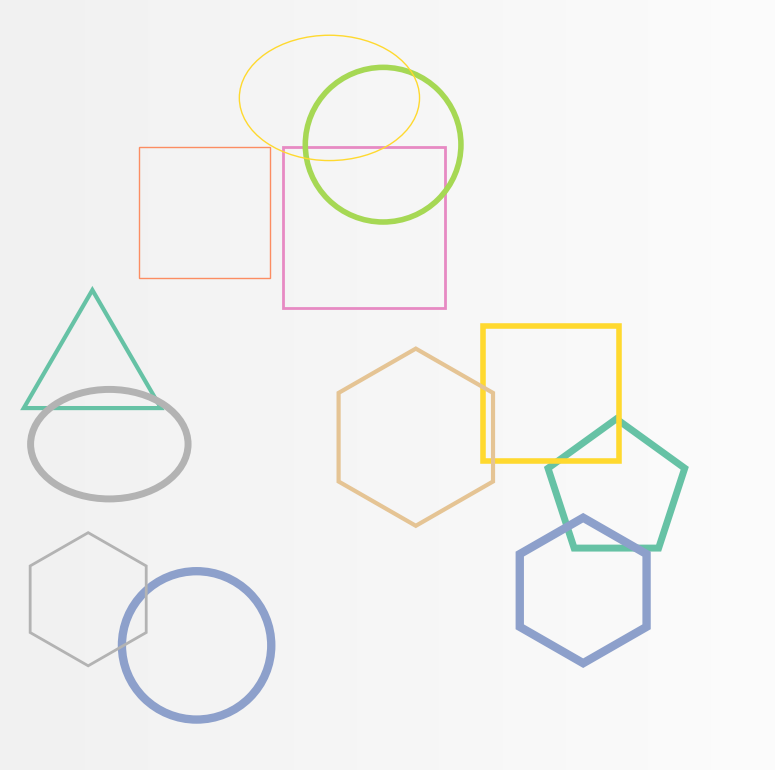[{"shape": "pentagon", "thickness": 2.5, "radius": 0.46, "center": [0.795, 0.363]}, {"shape": "triangle", "thickness": 1.5, "radius": 0.51, "center": [0.119, 0.521]}, {"shape": "square", "thickness": 0.5, "radius": 0.42, "center": [0.264, 0.724]}, {"shape": "circle", "thickness": 3, "radius": 0.48, "center": [0.254, 0.162]}, {"shape": "hexagon", "thickness": 3, "radius": 0.47, "center": [0.752, 0.233]}, {"shape": "square", "thickness": 1, "radius": 0.52, "center": [0.469, 0.704]}, {"shape": "circle", "thickness": 2, "radius": 0.5, "center": [0.494, 0.812]}, {"shape": "square", "thickness": 2, "radius": 0.44, "center": [0.711, 0.489]}, {"shape": "oval", "thickness": 0.5, "radius": 0.58, "center": [0.425, 0.873]}, {"shape": "hexagon", "thickness": 1.5, "radius": 0.58, "center": [0.537, 0.432]}, {"shape": "oval", "thickness": 2.5, "radius": 0.51, "center": [0.141, 0.423]}, {"shape": "hexagon", "thickness": 1, "radius": 0.43, "center": [0.114, 0.222]}]